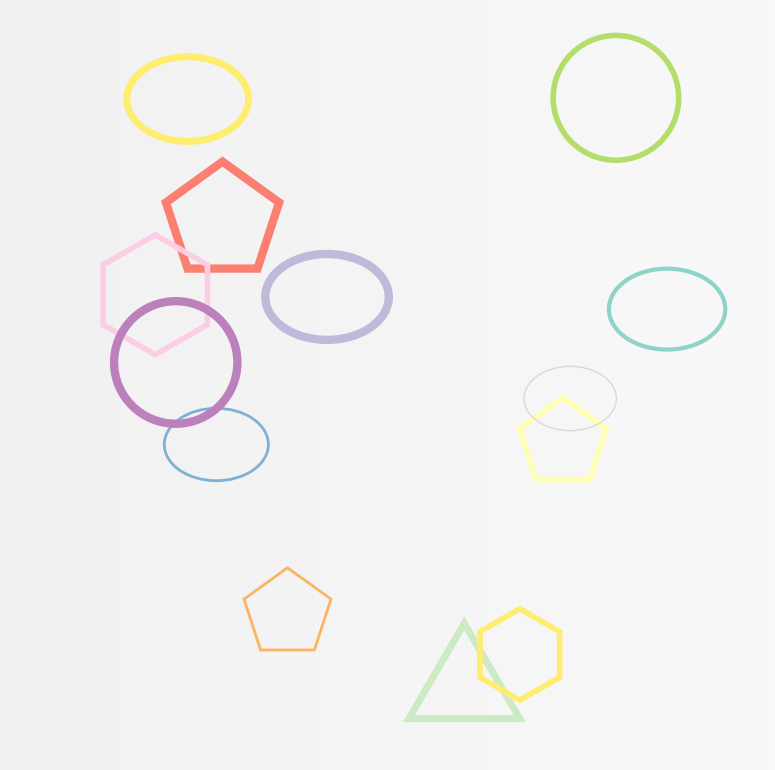[{"shape": "oval", "thickness": 1.5, "radius": 0.38, "center": [0.861, 0.599]}, {"shape": "pentagon", "thickness": 2, "radius": 0.29, "center": [0.726, 0.425]}, {"shape": "oval", "thickness": 3, "radius": 0.4, "center": [0.422, 0.614]}, {"shape": "pentagon", "thickness": 3, "radius": 0.38, "center": [0.287, 0.713]}, {"shape": "oval", "thickness": 1, "radius": 0.34, "center": [0.279, 0.423]}, {"shape": "pentagon", "thickness": 1, "radius": 0.3, "center": [0.371, 0.204]}, {"shape": "circle", "thickness": 2, "radius": 0.41, "center": [0.795, 0.873]}, {"shape": "hexagon", "thickness": 2, "radius": 0.39, "center": [0.2, 0.617]}, {"shape": "oval", "thickness": 0.5, "radius": 0.3, "center": [0.736, 0.482]}, {"shape": "circle", "thickness": 3, "radius": 0.4, "center": [0.227, 0.529]}, {"shape": "triangle", "thickness": 2.5, "radius": 0.41, "center": [0.599, 0.108]}, {"shape": "hexagon", "thickness": 2, "radius": 0.3, "center": [0.671, 0.15]}, {"shape": "oval", "thickness": 2.5, "radius": 0.39, "center": [0.242, 0.871]}]